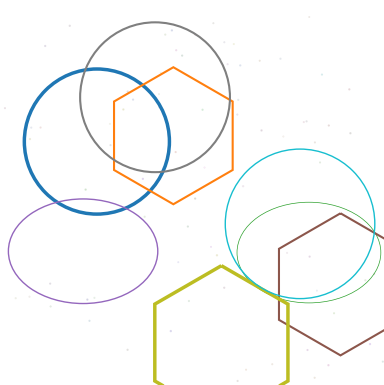[{"shape": "circle", "thickness": 2.5, "radius": 0.94, "center": [0.252, 0.632]}, {"shape": "hexagon", "thickness": 1.5, "radius": 0.89, "center": [0.45, 0.647]}, {"shape": "oval", "thickness": 0.5, "radius": 0.93, "center": [0.802, 0.344]}, {"shape": "oval", "thickness": 1, "radius": 0.97, "center": [0.216, 0.347]}, {"shape": "hexagon", "thickness": 1.5, "radius": 0.92, "center": [0.884, 0.261]}, {"shape": "circle", "thickness": 1.5, "radius": 0.97, "center": [0.403, 0.747]}, {"shape": "hexagon", "thickness": 2.5, "radius": 1.0, "center": [0.575, 0.11]}, {"shape": "circle", "thickness": 1, "radius": 0.97, "center": [0.779, 0.419]}]